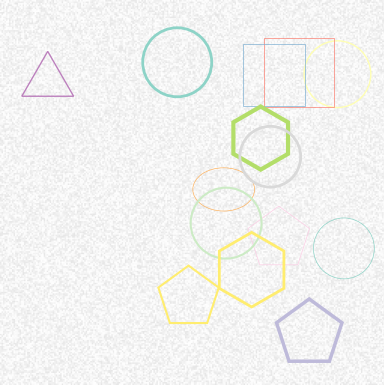[{"shape": "circle", "thickness": 2, "radius": 0.45, "center": [0.46, 0.838]}, {"shape": "circle", "thickness": 0.5, "radius": 0.4, "center": [0.893, 0.355]}, {"shape": "circle", "thickness": 1, "radius": 0.43, "center": [0.876, 0.807]}, {"shape": "pentagon", "thickness": 2.5, "radius": 0.45, "center": [0.803, 0.134]}, {"shape": "square", "thickness": 0.5, "radius": 0.45, "center": [0.777, 0.811]}, {"shape": "square", "thickness": 0.5, "radius": 0.4, "center": [0.712, 0.805]}, {"shape": "oval", "thickness": 0.5, "radius": 0.4, "center": [0.581, 0.508]}, {"shape": "hexagon", "thickness": 3, "radius": 0.41, "center": [0.677, 0.641]}, {"shape": "pentagon", "thickness": 0.5, "radius": 0.42, "center": [0.724, 0.38]}, {"shape": "circle", "thickness": 2, "radius": 0.39, "center": [0.702, 0.593]}, {"shape": "triangle", "thickness": 1, "radius": 0.39, "center": [0.124, 0.789]}, {"shape": "circle", "thickness": 1.5, "radius": 0.46, "center": [0.587, 0.42]}, {"shape": "hexagon", "thickness": 2, "radius": 0.48, "center": [0.654, 0.3]}, {"shape": "pentagon", "thickness": 1.5, "radius": 0.41, "center": [0.49, 0.228]}]